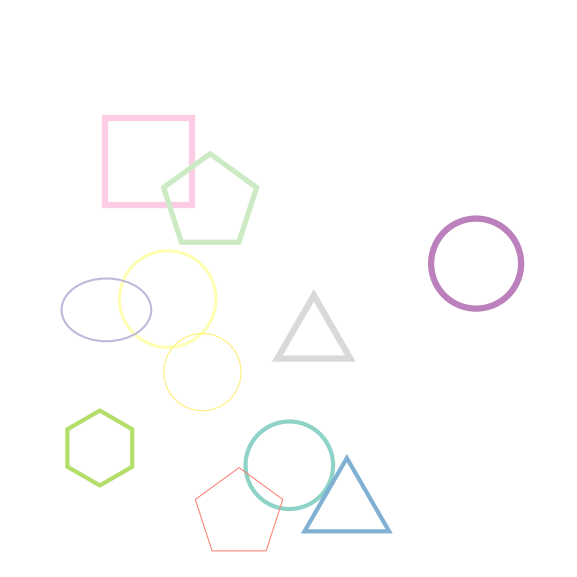[{"shape": "circle", "thickness": 2, "radius": 0.38, "center": [0.501, 0.193]}, {"shape": "circle", "thickness": 1.5, "radius": 0.42, "center": [0.29, 0.481]}, {"shape": "oval", "thickness": 1, "radius": 0.39, "center": [0.184, 0.463]}, {"shape": "pentagon", "thickness": 0.5, "radius": 0.4, "center": [0.414, 0.11]}, {"shape": "triangle", "thickness": 2, "radius": 0.42, "center": [0.601, 0.121]}, {"shape": "hexagon", "thickness": 2, "radius": 0.32, "center": [0.173, 0.223]}, {"shape": "square", "thickness": 3, "radius": 0.38, "center": [0.257, 0.719]}, {"shape": "triangle", "thickness": 3, "radius": 0.37, "center": [0.543, 0.415]}, {"shape": "circle", "thickness": 3, "radius": 0.39, "center": [0.824, 0.543]}, {"shape": "pentagon", "thickness": 2.5, "radius": 0.42, "center": [0.364, 0.648]}, {"shape": "circle", "thickness": 0.5, "radius": 0.33, "center": [0.351, 0.355]}]